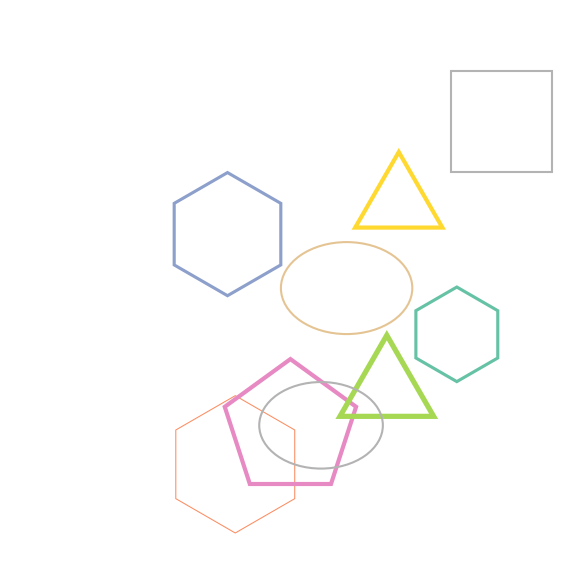[{"shape": "hexagon", "thickness": 1.5, "radius": 0.41, "center": [0.791, 0.42]}, {"shape": "hexagon", "thickness": 0.5, "radius": 0.59, "center": [0.407, 0.195]}, {"shape": "hexagon", "thickness": 1.5, "radius": 0.53, "center": [0.394, 0.594]}, {"shape": "pentagon", "thickness": 2, "radius": 0.6, "center": [0.503, 0.258]}, {"shape": "triangle", "thickness": 2.5, "radius": 0.47, "center": [0.67, 0.325]}, {"shape": "triangle", "thickness": 2, "radius": 0.44, "center": [0.691, 0.649]}, {"shape": "oval", "thickness": 1, "radius": 0.57, "center": [0.6, 0.5]}, {"shape": "oval", "thickness": 1, "radius": 0.54, "center": [0.556, 0.263]}, {"shape": "square", "thickness": 1, "radius": 0.44, "center": [0.868, 0.788]}]